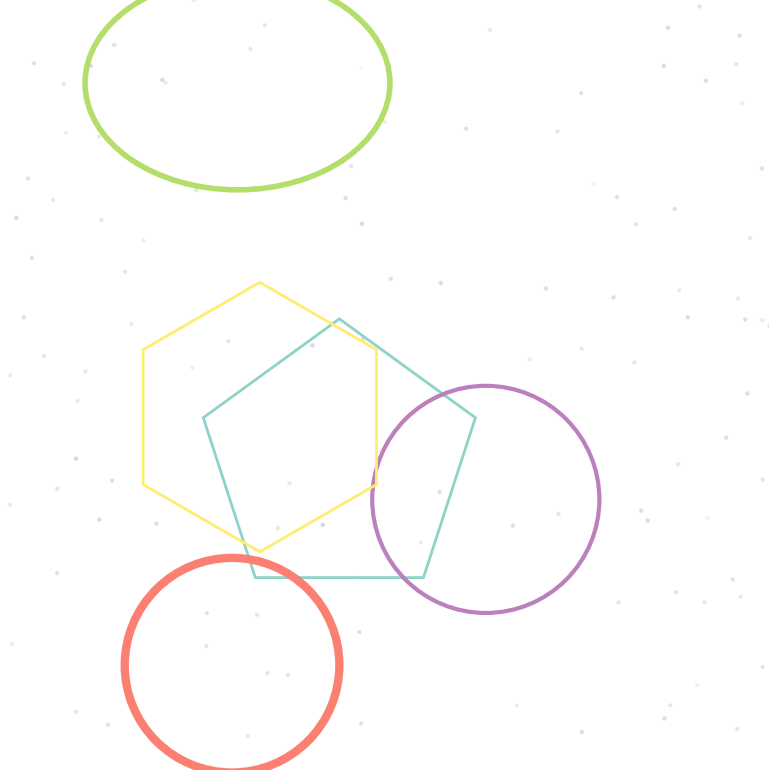[{"shape": "pentagon", "thickness": 1, "radius": 0.93, "center": [0.441, 0.4]}, {"shape": "circle", "thickness": 3, "radius": 0.7, "center": [0.301, 0.136]}, {"shape": "oval", "thickness": 2, "radius": 0.99, "center": [0.308, 0.892]}, {"shape": "circle", "thickness": 1.5, "radius": 0.74, "center": [0.631, 0.351]}, {"shape": "hexagon", "thickness": 1, "radius": 0.88, "center": [0.337, 0.458]}]